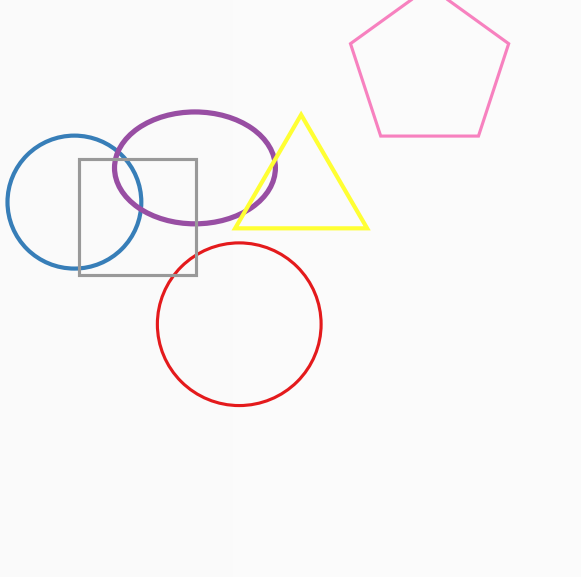[{"shape": "circle", "thickness": 1.5, "radius": 0.7, "center": [0.412, 0.438]}, {"shape": "circle", "thickness": 2, "radius": 0.58, "center": [0.128, 0.649]}, {"shape": "oval", "thickness": 2.5, "radius": 0.69, "center": [0.335, 0.708]}, {"shape": "triangle", "thickness": 2, "radius": 0.66, "center": [0.518, 0.669]}, {"shape": "pentagon", "thickness": 1.5, "radius": 0.72, "center": [0.739, 0.879]}, {"shape": "square", "thickness": 1.5, "radius": 0.5, "center": [0.236, 0.623]}]